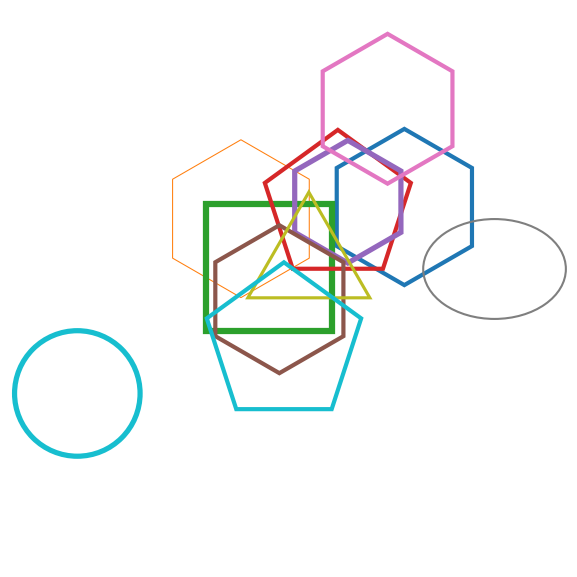[{"shape": "hexagon", "thickness": 2, "radius": 0.68, "center": [0.7, 0.641]}, {"shape": "hexagon", "thickness": 0.5, "radius": 0.68, "center": [0.417, 0.62]}, {"shape": "square", "thickness": 3, "radius": 0.55, "center": [0.465, 0.536]}, {"shape": "pentagon", "thickness": 2, "radius": 0.66, "center": [0.585, 0.641]}, {"shape": "hexagon", "thickness": 2.5, "radius": 0.53, "center": [0.602, 0.65]}, {"shape": "hexagon", "thickness": 2, "radius": 0.64, "center": [0.484, 0.481]}, {"shape": "hexagon", "thickness": 2, "radius": 0.65, "center": [0.671, 0.811]}, {"shape": "oval", "thickness": 1, "radius": 0.62, "center": [0.856, 0.533]}, {"shape": "triangle", "thickness": 1.5, "radius": 0.61, "center": [0.535, 0.544]}, {"shape": "pentagon", "thickness": 2, "radius": 0.7, "center": [0.492, 0.404]}, {"shape": "circle", "thickness": 2.5, "radius": 0.54, "center": [0.134, 0.318]}]